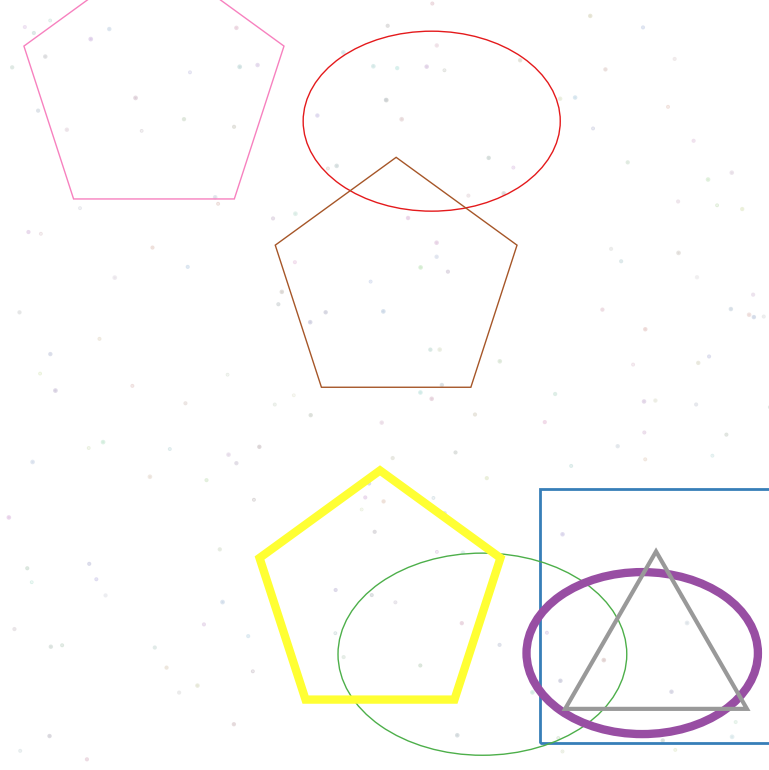[{"shape": "oval", "thickness": 0.5, "radius": 0.83, "center": [0.561, 0.843]}, {"shape": "square", "thickness": 1, "radius": 0.83, "center": [0.867, 0.2]}, {"shape": "oval", "thickness": 0.5, "radius": 0.94, "center": [0.626, 0.15]}, {"shape": "oval", "thickness": 3, "radius": 0.75, "center": [0.834, 0.152]}, {"shape": "pentagon", "thickness": 3, "radius": 0.82, "center": [0.494, 0.225]}, {"shape": "pentagon", "thickness": 0.5, "radius": 0.83, "center": [0.514, 0.631]}, {"shape": "pentagon", "thickness": 0.5, "radius": 0.89, "center": [0.2, 0.885]}, {"shape": "triangle", "thickness": 1.5, "radius": 0.68, "center": [0.852, 0.148]}]